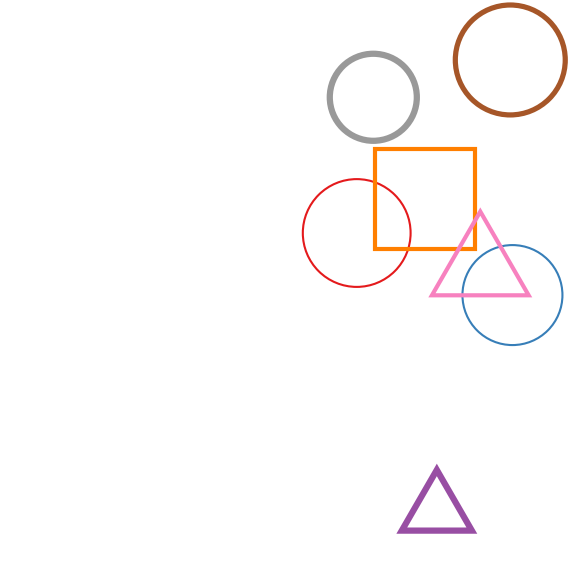[{"shape": "circle", "thickness": 1, "radius": 0.47, "center": [0.618, 0.596]}, {"shape": "circle", "thickness": 1, "radius": 0.43, "center": [0.887, 0.488]}, {"shape": "triangle", "thickness": 3, "radius": 0.35, "center": [0.756, 0.115]}, {"shape": "square", "thickness": 2, "radius": 0.43, "center": [0.736, 0.655]}, {"shape": "circle", "thickness": 2.5, "radius": 0.48, "center": [0.884, 0.895]}, {"shape": "triangle", "thickness": 2, "radius": 0.48, "center": [0.832, 0.536]}, {"shape": "circle", "thickness": 3, "radius": 0.38, "center": [0.646, 0.831]}]